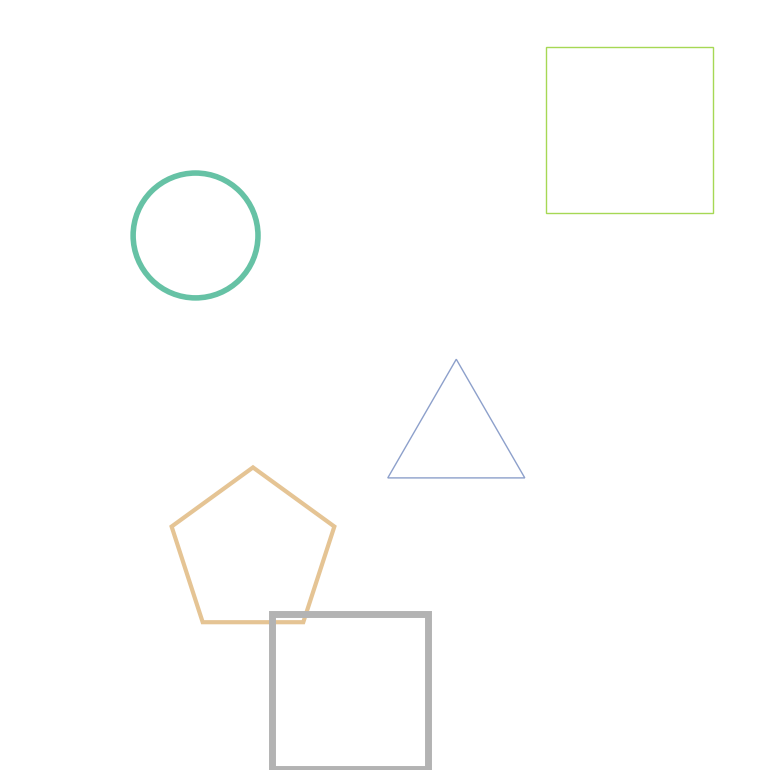[{"shape": "circle", "thickness": 2, "radius": 0.41, "center": [0.254, 0.694]}, {"shape": "triangle", "thickness": 0.5, "radius": 0.51, "center": [0.593, 0.431]}, {"shape": "square", "thickness": 0.5, "radius": 0.54, "center": [0.817, 0.831]}, {"shape": "pentagon", "thickness": 1.5, "radius": 0.56, "center": [0.329, 0.282]}, {"shape": "square", "thickness": 2.5, "radius": 0.51, "center": [0.455, 0.102]}]